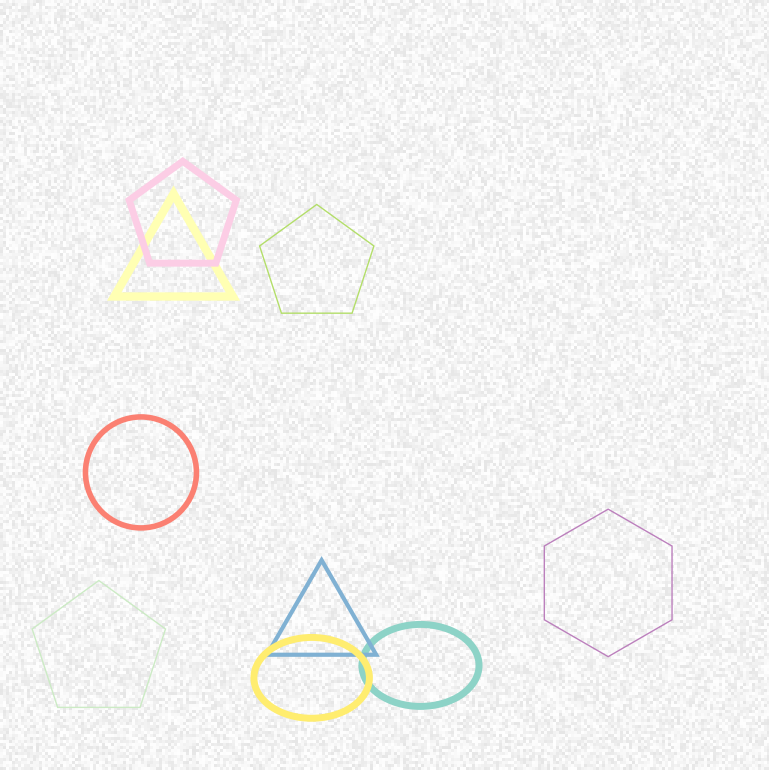[{"shape": "oval", "thickness": 2.5, "radius": 0.38, "center": [0.546, 0.136]}, {"shape": "triangle", "thickness": 3, "radius": 0.44, "center": [0.225, 0.659]}, {"shape": "circle", "thickness": 2, "radius": 0.36, "center": [0.183, 0.386]}, {"shape": "triangle", "thickness": 1.5, "radius": 0.41, "center": [0.418, 0.191]}, {"shape": "pentagon", "thickness": 0.5, "radius": 0.39, "center": [0.411, 0.656]}, {"shape": "pentagon", "thickness": 2.5, "radius": 0.37, "center": [0.237, 0.717]}, {"shape": "hexagon", "thickness": 0.5, "radius": 0.48, "center": [0.79, 0.243]}, {"shape": "pentagon", "thickness": 0.5, "radius": 0.46, "center": [0.128, 0.155]}, {"shape": "oval", "thickness": 2.5, "radius": 0.37, "center": [0.405, 0.12]}]